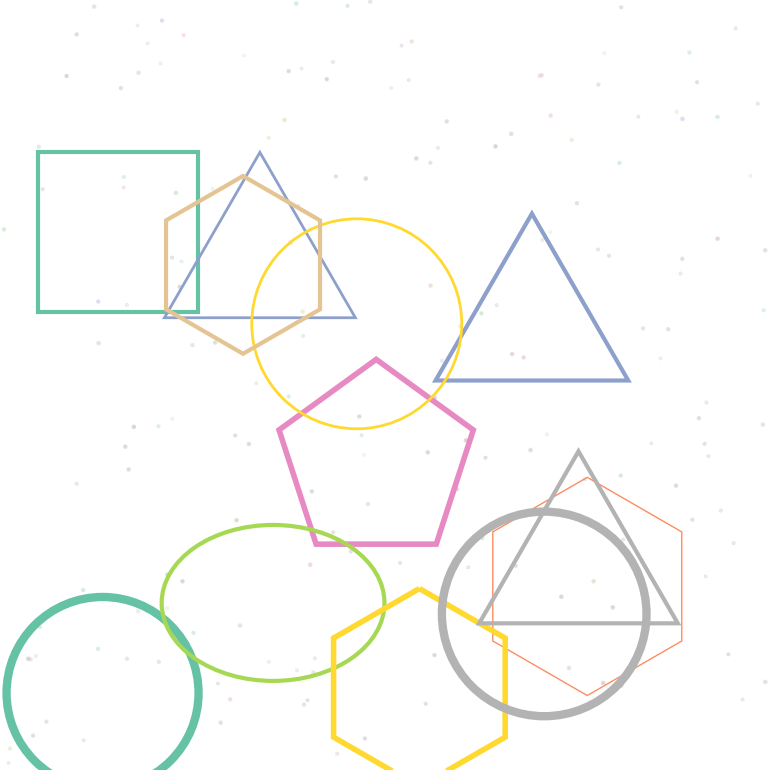[{"shape": "square", "thickness": 1.5, "radius": 0.52, "center": [0.153, 0.698]}, {"shape": "circle", "thickness": 3, "radius": 0.62, "center": [0.133, 0.1]}, {"shape": "hexagon", "thickness": 0.5, "radius": 0.71, "center": [0.763, 0.238]}, {"shape": "triangle", "thickness": 1.5, "radius": 0.72, "center": [0.691, 0.578]}, {"shape": "triangle", "thickness": 1, "radius": 0.72, "center": [0.338, 0.659]}, {"shape": "pentagon", "thickness": 2, "radius": 0.66, "center": [0.489, 0.401]}, {"shape": "oval", "thickness": 1.5, "radius": 0.72, "center": [0.355, 0.217]}, {"shape": "circle", "thickness": 1, "radius": 0.68, "center": [0.463, 0.579]}, {"shape": "hexagon", "thickness": 2, "radius": 0.64, "center": [0.545, 0.107]}, {"shape": "hexagon", "thickness": 1.5, "radius": 0.58, "center": [0.316, 0.656]}, {"shape": "circle", "thickness": 3, "radius": 0.66, "center": [0.707, 0.203]}, {"shape": "triangle", "thickness": 1.5, "radius": 0.74, "center": [0.751, 0.265]}]